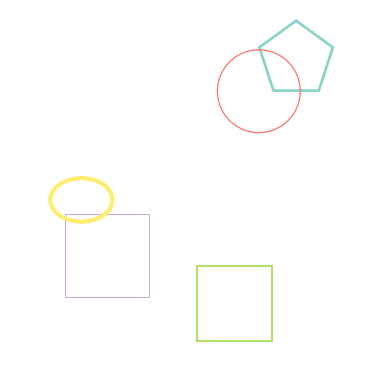[{"shape": "pentagon", "thickness": 2, "radius": 0.5, "center": [0.769, 0.846]}, {"shape": "circle", "thickness": 1, "radius": 0.54, "center": [0.672, 0.763]}, {"shape": "square", "thickness": 1.5, "radius": 0.49, "center": [0.61, 0.213]}, {"shape": "square", "thickness": 0.5, "radius": 0.54, "center": [0.278, 0.336]}, {"shape": "oval", "thickness": 3, "radius": 0.4, "center": [0.211, 0.481]}]